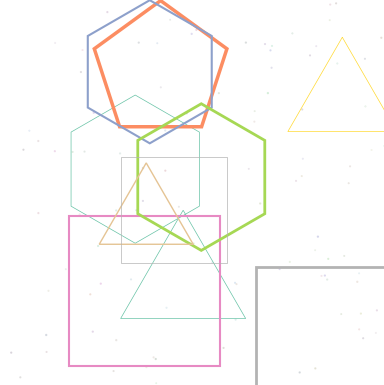[{"shape": "hexagon", "thickness": 0.5, "radius": 0.96, "center": [0.351, 0.561]}, {"shape": "triangle", "thickness": 0.5, "radius": 0.94, "center": [0.476, 0.266]}, {"shape": "pentagon", "thickness": 2.5, "radius": 0.91, "center": [0.417, 0.817]}, {"shape": "hexagon", "thickness": 1.5, "radius": 0.93, "center": [0.389, 0.814]}, {"shape": "square", "thickness": 1.5, "radius": 0.98, "center": [0.375, 0.243]}, {"shape": "hexagon", "thickness": 2, "radius": 0.95, "center": [0.523, 0.54]}, {"shape": "triangle", "thickness": 0.5, "radius": 0.82, "center": [0.889, 0.74]}, {"shape": "triangle", "thickness": 1, "radius": 0.7, "center": [0.38, 0.436]}, {"shape": "square", "thickness": 2, "radius": 0.97, "center": [0.859, 0.112]}, {"shape": "square", "thickness": 0.5, "radius": 0.69, "center": [0.451, 0.455]}]